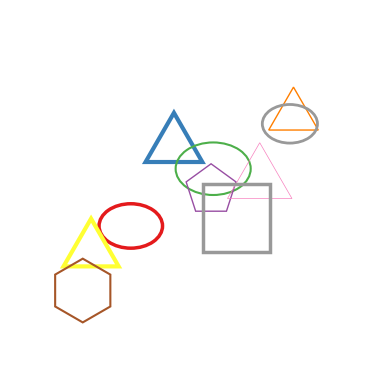[{"shape": "oval", "thickness": 2.5, "radius": 0.41, "center": [0.34, 0.413]}, {"shape": "triangle", "thickness": 3, "radius": 0.43, "center": [0.452, 0.622]}, {"shape": "oval", "thickness": 1.5, "radius": 0.49, "center": [0.554, 0.562]}, {"shape": "pentagon", "thickness": 1, "radius": 0.34, "center": [0.548, 0.506]}, {"shape": "triangle", "thickness": 1, "radius": 0.37, "center": [0.762, 0.699]}, {"shape": "triangle", "thickness": 3, "radius": 0.41, "center": [0.237, 0.349]}, {"shape": "hexagon", "thickness": 1.5, "radius": 0.41, "center": [0.215, 0.245]}, {"shape": "triangle", "thickness": 0.5, "radius": 0.48, "center": [0.675, 0.533]}, {"shape": "square", "thickness": 2.5, "radius": 0.44, "center": [0.615, 0.434]}, {"shape": "oval", "thickness": 2, "radius": 0.36, "center": [0.753, 0.678]}]